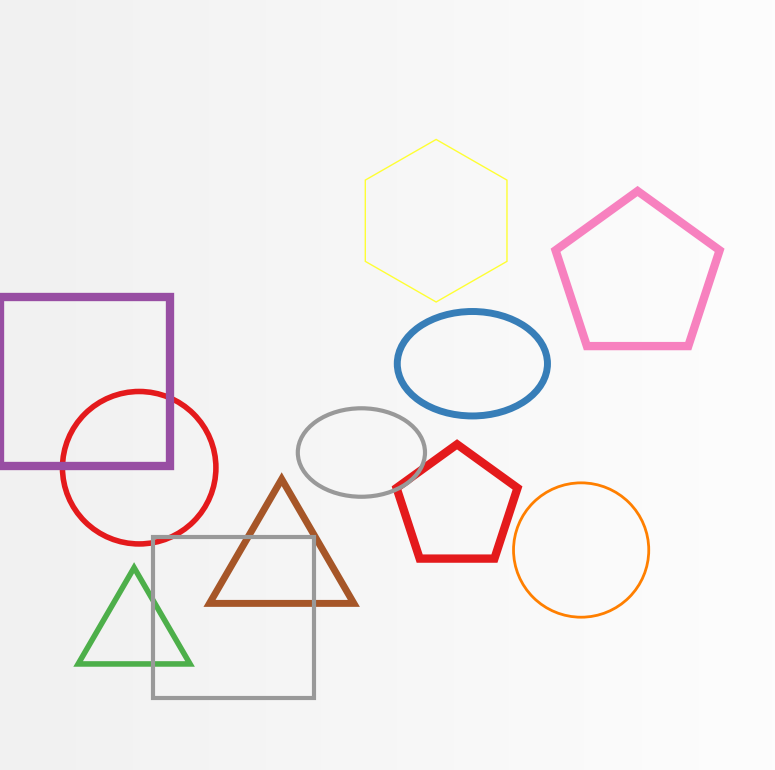[{"shape": "circle", "thickness": 2, "radius": 0.49, "center": [0.18, 0.393]}, {"shape": "pentagon", "thickness": 3, "radius": 0.41, "center": [0.59, 0.341]}, {"shape": "oval", "thickness": 2.5, "radius": 0.48, "center": [0.61, 0.528]}, {"shape": "triangle", "thickness": 2, "radius": 0.42, "center": [0.173, 0.179]}, {"shape": "square", "thickness": 3, "radius": 0.55, "center": [0.11, 0.505]}, {"shape": "circle", "thickness": 1, "radius": 0.44, "center": [0.75, 0.286]}, {"shape": "hexagon", "thickness": 0.5, "radius": 0.53, "center": [0.563, 0.713]}, {"shape": "triangle", "thickness": 2.5, "radius": 0.54, "center": [0.363, 0.27]}, {"shape": "pentagon", "thickness": 3, "radius": 0.56, "center": [0.823, 0.641]}, {"shape": "oval", "thickness": 1.5, "radius": 0.41, "center": [0.466, 0.412]}, {"shape": "square", "thickness": 1.5, "radius": 0.52, "center": [0.301, 0.198]}]